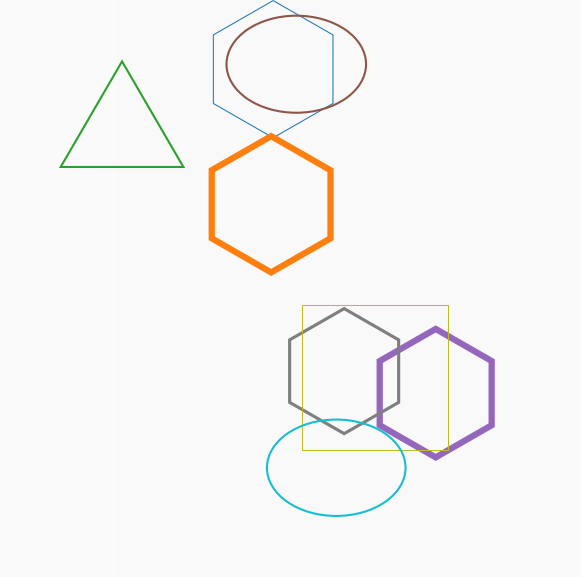[{"shape": "hexagon", "thickness": 0.5, "radius": 0.59, "center": [0.47, 0.879]}, {"shape": "hexagon", "thickness": 3, "radius": 0.59, "center": [0.466, 0.645]}, {"shape": "triangle", "thickness": 1, "radius": 0.61, "center": [0.21, 0.771]}, {"shape": "hexagon", "thickness": 3, "radius": 0.56, "center": [0.75, 0.318]}, {"shape": "oval", "thickness": 1, "radius": 0.6, "center": [0.51, 0.888]}, {"shape": "hexagon", "thickness": 1.5, "radius": 0.54, "center": [0.592, 0.356]}, {"shape": "square", "thickness": 0.5, "radius": 0.63, "center": [0.645, 0.345]}, {"shape": "oval", "thickness": 1, "radius": 0.6, "center": [0.578, 0.189]}]